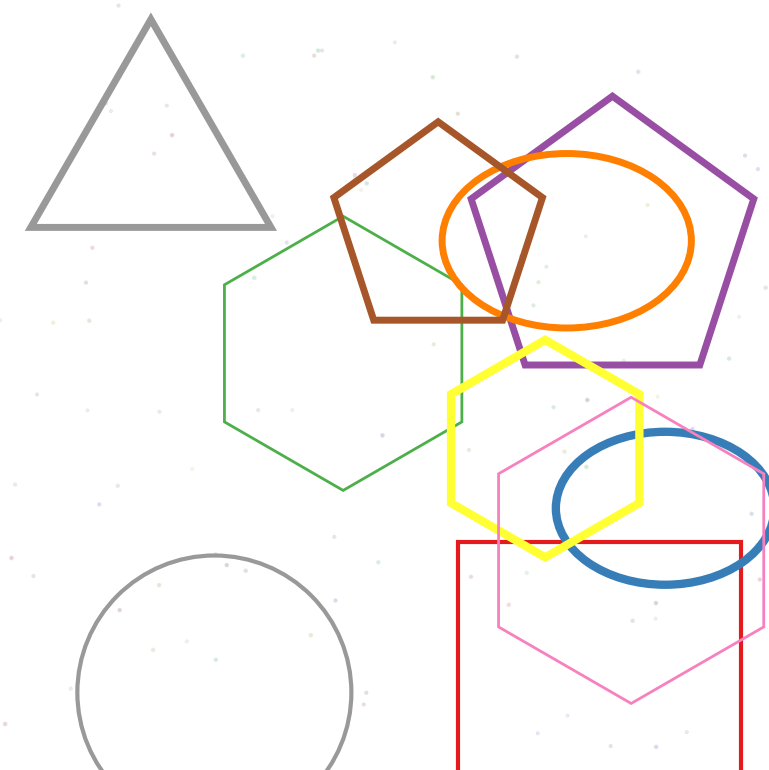[{"shape": "square", "thickness": 1.5, "radius": 0.92, "center": [0.778, 0.112]}, {"shape": "oval", "thickness": 3, "radius": 0.71, "center": [0.864, 0.34]}, {"shape": "hexagon", "thickness": 1, "radius": 0.89, "center": [0.446, 0.541]}, {"shape": "pentagon", "thickness": 2.5, "radius": 0.96, "center": [0.795, 0.682]}, {"shape": "oval", "thickness": 2.5, "radius": 0.81, "center": [0.736, 0.687]}, {"shape": "hexagon", "thickness": 3, "radius": 0.71, "center": [0.708, 0.417]}, {"shape": "pentagon", "thickness": 2.5, "radius": 0.71, "center": [0.569, 0.699]}, {"shape": "hexagon", "thickness": 1, "radius": 0.99, "center": [0.82, 0.285]}, {"shape": "circle", "thickness": 1.5, "radius": 0.89, "center": [0.278, 0.101]}, {"shape": "triangle", "thickness": 2.5, "radius": 0.9, "center": [0.196, 0.795]}]